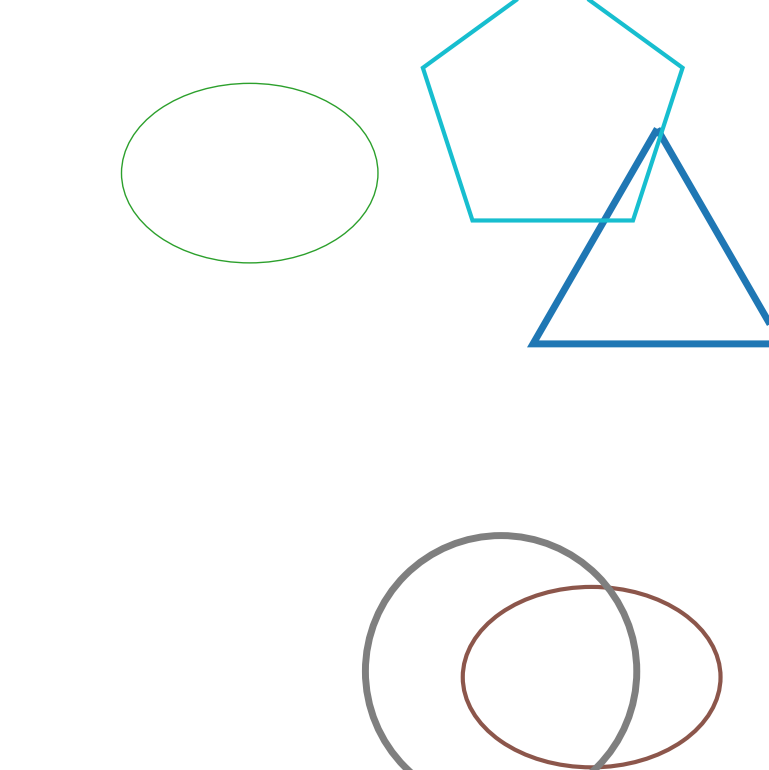[{"shape": "triangle", "thickness": 2.5, "radius": 0.93, "center": [0.853, 0.647]}, {"shape": "oval", "thickness": 0.5, "radius": 0.83, "center": [0.324, 0.775]}, {"shape": "oval", "thickness": 1.5, "radius": 0.84, "center": [0.768, 0.121]}, {"shape": "circle", "thickness": 2.5, "radius": 0.88, "center": [0.651, 0.128]}, {"shape": "pentagon", "thickness": 1.5, "radius": 0.89, "center": [0.718, 0.857]}]